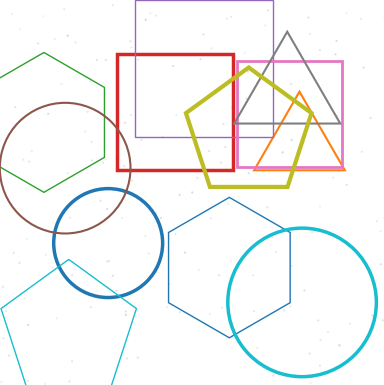[{"shape": "hexagon", "thickness": 1, "radius": 0.91, "center": [0.596, 0.305]}, {"shape": "circle", "thickness": 2.5, "radius": 0.71, "center": [0.281, 0.369]}, {"shape": "triangle", "thickness": 1.5, "radius": 0.68, "center": [0.778, 0.626]}, {"shape": "hexagon", "thickness": 1, "radius": 0.91, "center": [0.114, 0.682]}, {"shape": "square", "thickness": 2.5, "radius": 0.75, "center": [0.454, 0.71]}, {"shape": "square", "thickness": 1, "radius": 0.9, "center": [0.53, 0.822]}, {"shape": "circle", "thickness": 1.5, "radius": 0.85, "center": [0.169, 0.563]}, {"shape": "square", "thickness": 2, "radius": 0.68, "center": [0.751, 0.704]}, {"shape": "triangle", "thickness": 1.5, "radius": 0.79, "center": [0.746, 0.759]}, {"shape": "pentagon", "thickness": 3, "radius": 0.86, "center": [0.646, 0.653]}, {"shape": "circle", "thickness": 2.5, "radius": 0.96, "center": [0.785, 0.215]}, {"shape": "pentagon", "thickness": 1, "radius": 0.92, "center": [0.179, 0.141]}]